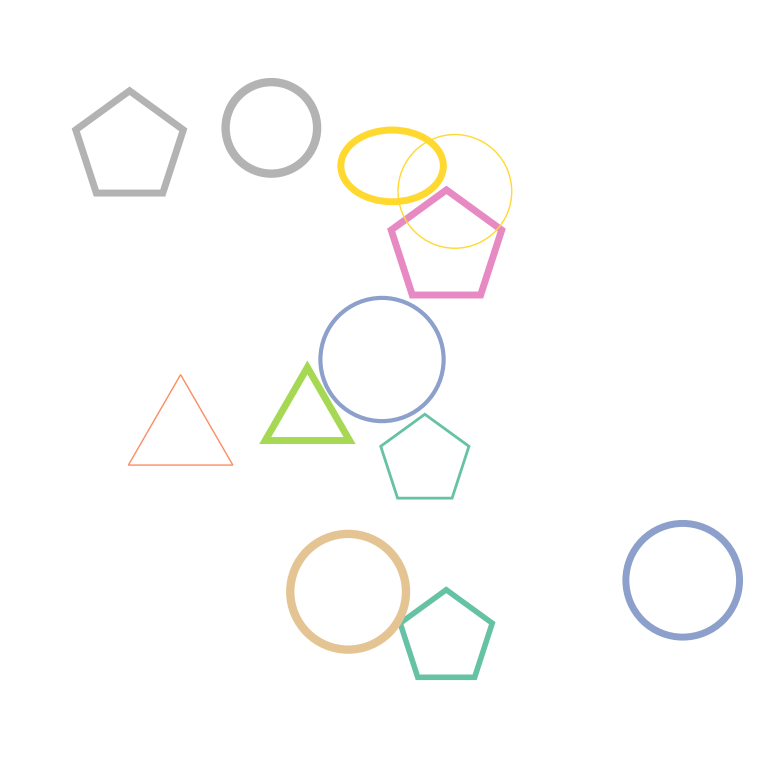[{"shape": "pentagon", "thickness": 1, "radius": 0.3, "center": [0.552, 0.402]}, {"shape": "pentagon", "thickness": 2, "radius": 0.31, "center": [0.579, 0.171]}, {"shape": "triangle", "thickness": 0.5, "radius": 0.39, "center": [0.235, 0.435]}, {"shape": "circle", "thickness": 2.5, "radius": 0.37, "center": [0.887, 0.246]}, {"shape": "circle", "thickness": 1.5, "radius": 0.4, "center": [0.496, 0.533]}, {"shape": "pentagon", "thickness": 2.5, "radius": 0.38, "center": [0.58, 0.678]}, {"shape": "triangle", "thickness": 2.5, "radius": 0.32, "center": [0.399, 0.46]}, {"shape": "circle", "thickness": 0.5, "radius": 0.37, "center": [0.591, 0.751]}, {"shape": "oval", "thickness": 2.5, "radius": 0.33, "center": [0.509, 0.785]}, {"shape": "circle", "thickness": 3, "radius": 0.38, "center": [0.452, 0.231]}, {"shape": "circle", "thickness": 3, "radius": 0.3, "center": [0.352, 0.834]}, {"shape": "pentagon", "thickness": 2.5, "radius": 0.37, "center": [0.168, 0.809]}]